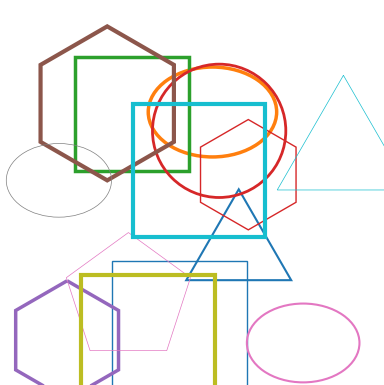[{"shape": "triangle", "thickness": 1.5, "radius": 0.79, "center": [0.62, 0.351]}, {"shape": "square", "thickness": 1, "radius": 0.88, "center": [0.466, 0.147]}, {"shape": "oval", "thickness": 2.5, "radius": 0.83, "center": [0.552, 0.709]}, {"shape": "square", "thickness": 2.5, "radius": 0.74, "center": [0.343, 0.705]}, {"shape": "circle", "thickness": 2, "radius": 0.87, "center": [0.569, 0.66]}, {"shape": "hexagon", "thickness": 1, "radius": 0.72, "center": [0.645, 0.546]}, {"shape": "hexagon", "thickness": 2.5, "radius": 0.77, "center": [0.174, 0.116]}, {"shape": "hexagon", "thickness": 3, "radius": 1.0, "center": [0.279, 0.731]}, {"shape": "oval", "thickness": 1.5, "radius": 0.73, "center": [0.787, 0.109]}, {"shape": "pentagon", "thickness": 0.5, "radius": 0.85, "center": [0.334, 0.226]}, {"shape": "oval", "thickness": 0.5, "radius": 0.68, "center": [0.153, 0.532]}, {"shape": "square", "thickness": 3, "radius": 0.87, "center": [0.385, 0.113]}, {"shape": "triangle", "thickness": 0.5, "radius": 0.99, "center": [0.892, 0.606]}, {"shape": "square", "thickness": 3, "radius": 0.86, "center": [0.518, 0.557]}]